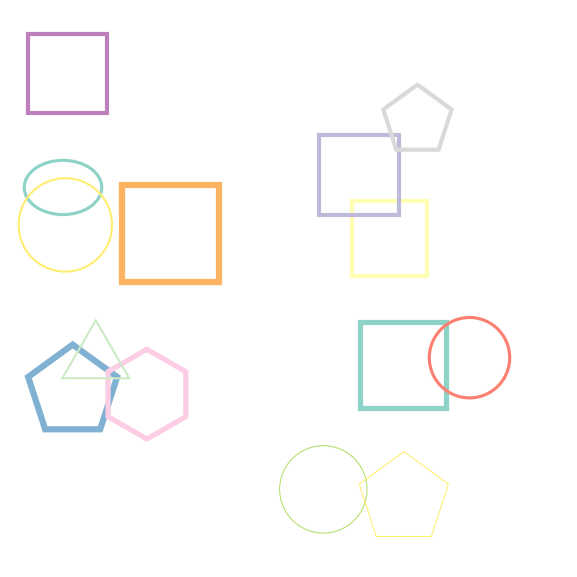[{"shape": "square", "thickness": 2.5, "radius": 0.37, "center": [0.698, 0.367]}, {"shape": "oval", "thickness": 1.5, "radius": 0.34, "center": [0.109, 0.675]}, {"shape": "square", "thickness": 2, "radius": 0.33, "center": [0.675, 0.586]}, {"shape": "square", "thickness": 2, "radius": 0.35, "center": [0.622, 0.696]}, {"shape": "circle", "thickness": 1.5, "radius": 0.35, "center": [0.813, 0.38]}, {"shape": "pentagon", "thickness": 3, "radius": 0.41, "center": [0.126, 0.321]}, {"shape": "square", "thickness": 3, "radius": 0.42, "center": [0.295, 0.595]}, {"shape": "circle", "thickness": 0.5, "radius": 0.38, "center": [0.56, 0.152]}, {"shape": "hexagon", "thickness": 2.5, "radius": 0.39, "center": [0.254, 0.317]}, {"shape": "pentagon", "thickness": 2, "radius": 0.31, "center": [0.723, 0.79]}, {"shape": "square", "thickness": 2, "radius": 0.34, "center": [0.117, 0.872]}, {"shape": "triangle", "thickness": 1, "radius": 0.33, "center": [0.166, 0.378]}, {"shape": "pentagon", "thickness": 0.5, "radius": 0.41, "center": [0.699, 0.136]}, {"shape": "circle", "thickness": 1, "radius": 0.4, "center": [0.113, 0.61]}]